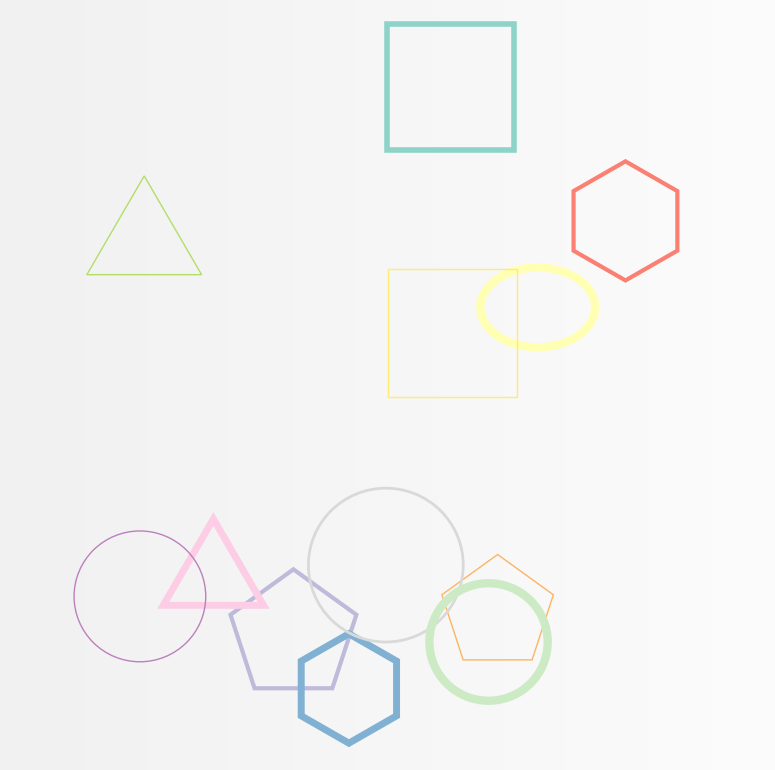[{"shape": "square", "thickness": 2, "radius": 0.41, "center": [0.581, 0.888]}, {"shape": "oval", "thickness": 3, "radius": 0.37, "center": [0.694, 0.601]}, {"shape": "pentagon", "thickness": 1.5, "radius": 0.43, "center": [0.379, 0.175]}, {"shape": "hexagon", "thickness": 1.5, "radius": 0.39, "center": [0.807, 0.713]}, {"shape": "hexagon", "thickness": 2.5, "radius": 0.36, "center": [0.45, 0.106]}, {"shape": "pentagon", "thickness": 0.5, "radius": 0.38, "center": [0.642, 0.204]}, {"shape": "triangle", "thickness": 0.5, "radius": 0.43, "center": [0.186, 0.686]}, {"shape": "triangle", "thickness": 2.5, "radius": 0.37, "center": [0.275, 0.251]}, {"shape": "circle", "thickness": 1, "radius": 0.5, "center": [0.498, 0.266]}, {"shape": "circle", "thickness": 0.5, "radius": 0.42, "center": [0.181, 0.225]}, {"shape": "circle", "thickness": 3, "radius": 0.38, "center": [0.63, 0.166]}, {"shape": "square", "thickness": 0.5, "radius": 0.42, "center": [0.584, 0.568]}]